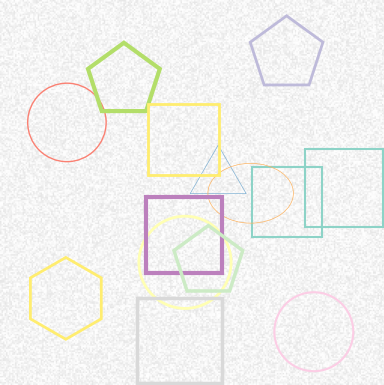[{"shape": "square", "thickness": 1.5, "radius": 0.46, "center": [0.744, 0.475]}, {"shape": "square", "thickness": 1.5, "radius": 0.5, "center": [0.894, 0.513]}, {"shape": "circle", "thickness": 2, "radius": 0.6, "center": [0.481, 0.319]}, {"shape": "pentagon", "thickness": 2, "radius": 0.5, "center": [0.744, 0.86]}, {"shape": "circle", "thickness": 1, "radius": 0.51, "center": [0.174, 0.682]}, {"shape": "triangle", "thickness": 0.5, "radius": 0.42, "center": [0.567, 0.539]}, {"shape": "oval", "thickness": 0.5, "radius": 0.56, "center": [0.651, 0.498]}, {"shape": "pentagon", "thickness": 3, "radius": 0.49, "center": [0.322, 0.791]}, {"shape": "circle", "thickness": 1.5, "radius": 0.51, "center": [0.815, 0.138]}, {"shape": "square", "thickness": 2.5, "radius": 0.55, "center": [0.466, 0.116]}, {"shape": "square", "thickness": 3, "radius": 0.5, "center": [0.478, 0.39]}, {"shape": "pentagon", "thickness": 2.5, "radius": 0.47, "center": [0.541, 0.32]}, {"shape": "square", "thickness": 2, "radius": 0.46, "center": [0.477, 0.638]}, {"shape": "hexagon", "thickness": 2, "radius": 0.53, "center": [0.171, 0.225]}]